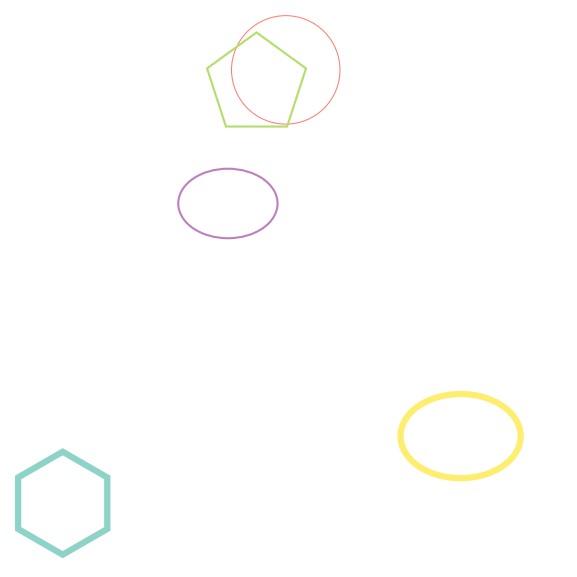[{"shape": "hexagon", "thickness": 3, "radius": 0.45, "center": [0.109, 0.128]}, {"shape": "circle", "thickness": 0.5, "radius": 0.47, "center": [0.495, 0.878]}, {"shape": "pentagon", "thickness": 1, "radius": 0.45, "center": [0.444, 0.853]}, {"shape": "oval", "thickness": 1, "radius": 0.43, "center": [0.395, 0.647]}, {"shape": "oval", "thickness": 3, "radius": 0.52, "center": [0.798, 0.244]}]